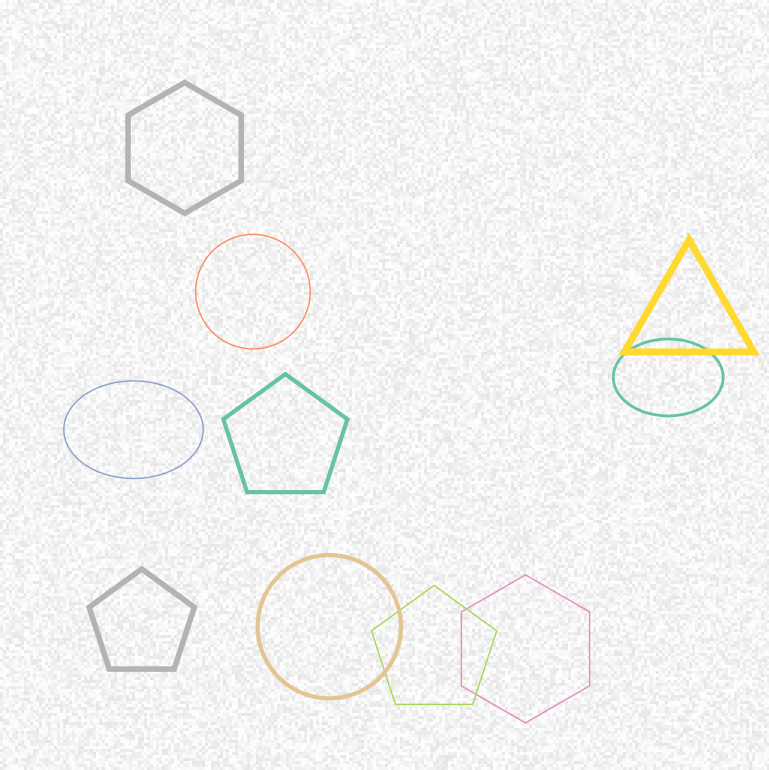[{"shape": "pentagon", "thickness": 1.5, "radius": 0.42, "center": [0.371, 0.429]}, {"shape": "oval", "thickness": 1, "radius": 0.36, "center": [0.868, 0.51]}, {"shape": "circle", "thickness": 0.5, "radius": 0.37, "center": [0.328, 0.621]}, {"shape": "oval", "thickness": 0.5, "radius": 0.45, "center": [0.173, 0.442]}, {"shape": "hexagon", "thickness": 0.5, "radius": 0.48, "center": [0.682, 0.157]}, {"shape": "pentagon", "thickness": 0.5, "radius": 0.43, "center": [0.564, 0.154]}, {"shape": "triangle", "thickness": 2.5, "radius": 0.49, "center": [0.895, 0.591]}, {"shape": "circle", "thickness": 1.5, "radius": 0.47, "center": [0.428, 0.186]}, {"shape": "pentagon", "thickness": 2, "radius": 0.36, "center": [0.184, 0.189]}, {"shape": "hexagon", "thickness": 2, "radius": 0.42, "center": [0.24, 0.808]}]